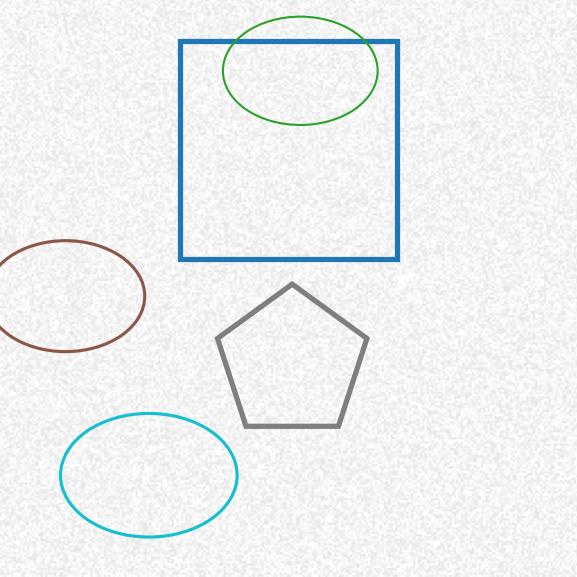[{"shape": "square", "thickness": 2.5, "radius": 0.94, "center": [0.499, 0.739]}, {"shape": "oval", "thickness": 1, "radius": 0.67, "center": [0.52, 0.877]}, {"shape": "oval", "thickness": 1.5, "radius": 0.69, "center": [0.113, 0.486]}, {"shape": "pentagon", "thickness": 2.5, "radius": 0.68, "center": [0.506, 0.371]}, {"shape": "oval", "thickness": 1.5, "radius": 0.76, "center": [0.258, 0.176]}]